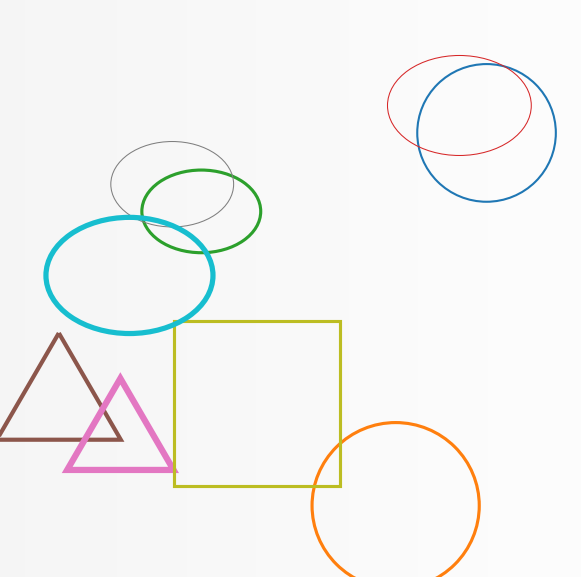[{"shape": "circle", "thickness": 1, "radius": 0.6, "center": [0.837, 0.769]}, {"shape": "circle", "thickness": 1.5, "radius": 0.72, "center": [0.681, 0.124]}, {"shape": "oval", "thickness": 1.5, "radius": 0.51, "center": [0.346, 0.633]}, {"shape": "oval", "thickness": 0.5, "radius": 0.62, "center": [0.79, 0.816]}, {"shape": "triangle", "thickness": 2, "radius": 0.62, "center": [0.101, 0.299]}, {"shape": "triangle", "thickness": 3, "radius": 0.53, "center": [0.207, 0.238]}, {"shape": "oval", "thickness": 0.5, "radius": 0.53, "center": [0.296, 0.68]}, {"shape": "square", "thickness": 1.5, "radius": 0.71, "center": [0.443, 0.3]}, {"shape": "oval", "thickness": 2.5, "radius": 0.72, "center": [0.223, 0.522]}]